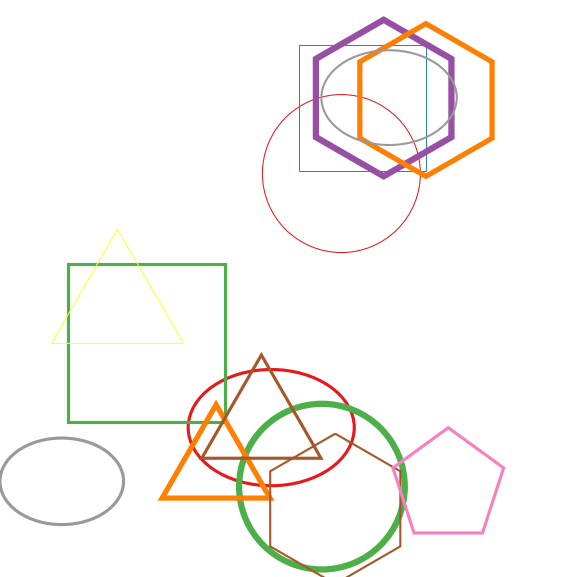[{"shape": "oval", "thickness": 1.5, "radius": 0.72, "center": [0.47, 0.259]}, {"shape": "circle", "thickness": 0.5, "radius": 0.68, "center": [0.591, 0.699]}, {"shape": "square", "thickness": 0.5, "radius": 0.55, "center": [0.628, 0.812]}, {"shape": "square", "thickness": 1.5, "radius": 0.68, "center": [0.253, 0.405]}, {"shape": "circle", "thickness": 3, "radius": 0.72, "center": [0.557, 0.156]}, {"shape": "hexagon", "thickness": 3, "radius": 0.68, "center": [0.664, 0.829]}, {"shape": "hexagon", "thickness": 2.5, "radius": 0.66, "center": [0.738, 0.826]}, {"shape": "triangle", "thickness": 2.5, "radius": 0.54, "center": [0.374, 0.191]}, {"shape": "triangle", "thickness": 0.5, "radius": 0.66, "center": [0.203, 0.47]}, {"shape": "hexagon", "thickness": 1, "radius": 0.65, "center": [0.581, 0.118]}, {"shape": "triangle", "thickness": 1.5, "radius": 0.6, "center": [0.453, 0.265]}, {"shape": "pentagon", "thickness": 1.5, "radius": 0.5, "center": [0.776, 0.158]}, {"shape": "oval", "thickness": 1, "radius": 0.59, "center": [0.674, 0.83]}, {"shape": "oval", "thickness": 1.5, "radius": 0.54, "center": [0.107, 0.166]}]